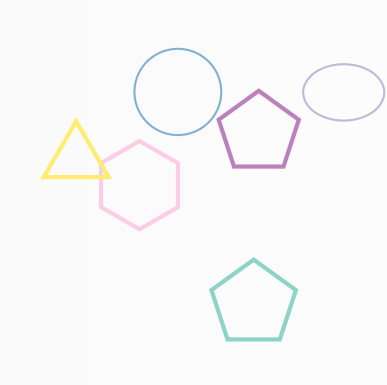[{"shape": "pentagon", "thickness": 3, "radius": 0.57, "center": [0.655, 0.211]}, {"shape": "oval", "thickness": 1.5, "radius": 0.52, "center": [0.887, 0.76]}, {"shape": "circle", "thickness": 1.5, "radius": 0.56, "center": [0.459, 0.761]}, {"shape": "hexagon", "thickness": 3, "radius": 0.57, "center": [0.36, 0.519]}, {"shape": "pentagon", "thickness": 3, "radius": 0.54, "center": [0.668, 0.655]}, {"shape": "triangle", "thickness": 3, "radius": 0.48, "center": [0.197, 0.588]}]